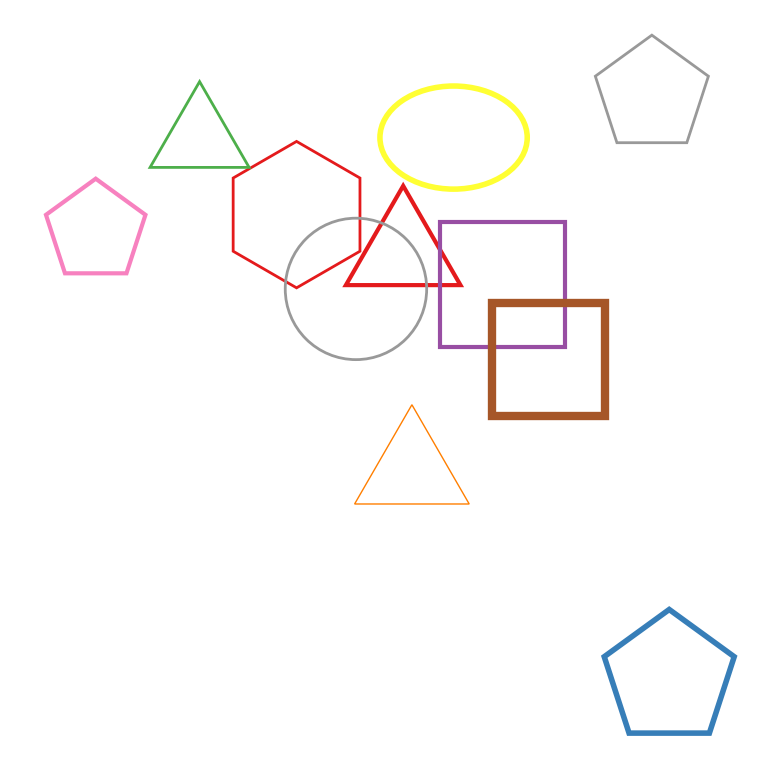[{"shape": "triangle", "thickness": 1.5, "radius": 0.43, "center": [0.524, 0.673]}, {"shape": "hexagon", "thickness": 1, "radius": 0.48, "center": [0.385, 0.721]}, {"shape": "pentagon", "thickness": 2, "radius": 0.44, "center": [0.869, 0.12]}, {"shape": "triangle", "thickness": 1, "radius": 0.37, "center": [0.259, 0.82]}, {"shape": "square", "thickness": 1.5, "radius": 0.41, "center": [0.653, 0.631]}, {"shape": "triangle", "thickness": 0.5, "radius": 0.43, "center": [0.535, 0.388]}, {"shape": "oval", "thickness": 2, "radius": 0.48, "center": [0.589, 0.821]}, {"shape": "square", "thickness": 3, "radius": 0.36, "center": [0.712, 0.533]}, {"shape": "pentagon", "thickness": 1.5, "radius": 0.34, "center": [0.124, 0.7]}, {"shape": "circle", "thickness": 1, "radius": 0.46, "center": [0.462, 0.625]}, {"shape": "pentagon", "thickness": 1, "radius": 0.39, "center": [0.847, 0.877]}]